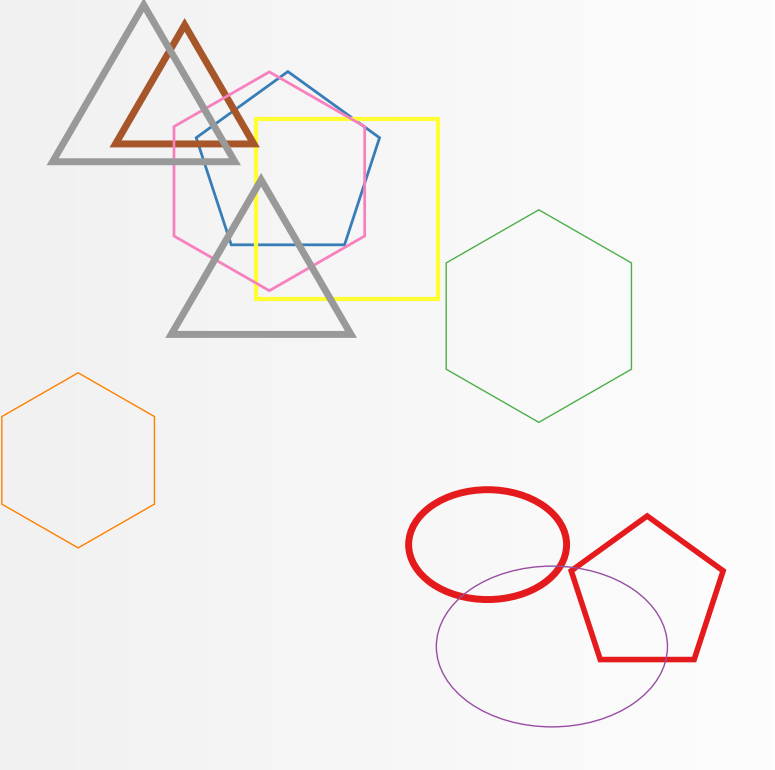[{"shape": "oval", "thickness": 2.5, "radius": 0.51, "center": [0.629, 0.293]}, {"shape": "pentagon", "thickness": 2, "radius": 0.52, "center": [0.835, 0.227]}, {"shape": "pentagon", "thickness": 1, "radius": 0.62, "center": [0.371, 0.783]}, {"shape": "hexagon", "thickness": 0.5, "radius": 0.69, "center": [0.695, 0.59]}, {"shape": "oval", "thickness": 0.5, "radius": 0.75, "center": [0.712, 0.16]}, {"shape": "hexagon", "thickness": 0.5, "radius": 0.57, "center": [0.101, 0.402]}, {"shape": "square", "thickness": 1.5, "radius": 0.59, "center": [0.448, 0.729]}, {"shape": "triangle", "thickness": 2.5, "radius": 0.52, "center": [0.238, 0.865]}, {"shape": "hexagon", "thickness": 1, "radius": 0.71, "center": [0.348, 0.765]}, {"shape": "triangle", "thickness": 2.5, "radius": 0.67, "center": [0.337, 0.633]}, {"shape": "triangle", "thickness": 2.5, "radius": 0.68, "center": [0.185, 0.858]}]